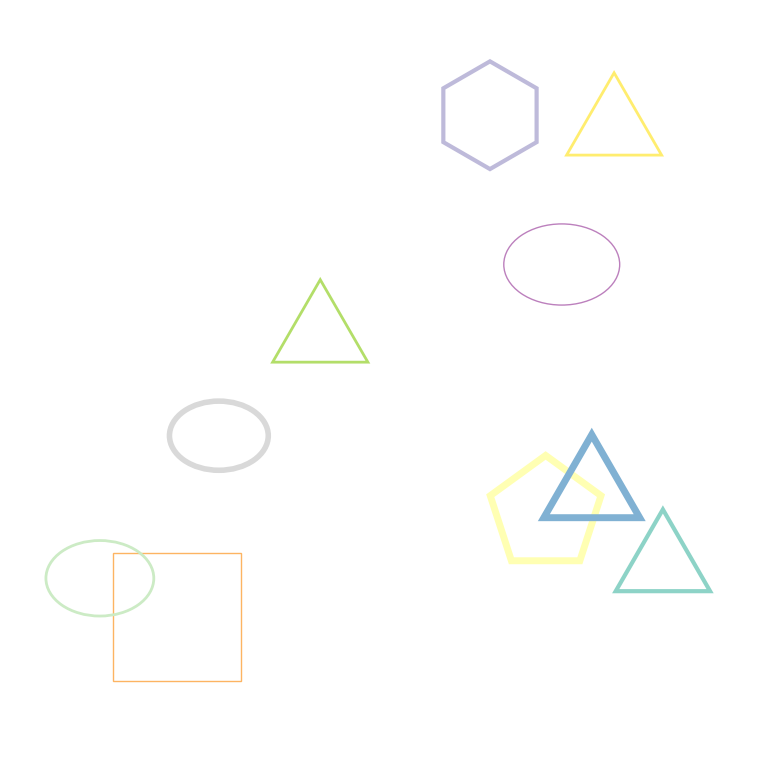[{"shape": "triangle", "thickness": 1.5, "radius": 0.35, "center": [0.861, 0.268]}, {"shape": "pentagon", "thickness": 2.5, "radius": 0.38, "center": [0.709, 0.333]}, {"shape": "hexagon", "thickness": 1.5, "radius": 0.35, "center": [0.636, 0.85]}, {"shape": "triangle", "thickness": 2.5, "radius": 0.36, "center": [0.769, 0.364]}, {"shape": "square", "thickness": 0.5, "radius": 0.41, "center": [0.23, 0.199]}, {"shape": "triangle", "thickness": 1, "radius": 0.36, "center": [0.416, 0.565]}, {"shape": "oval", "thickness": 2, "radius": 0.32, "center": [0.284, 0.434]}, {"shape": "oval", "thickness": 0.5, "radius": 0.38, "center": [0.73, 0.657]}, {"shape": "oval", "thickness": 1, "radius": 0.35, "center": [0.13, 0.249]}, {"shape": "triangle", "thickness": 1, "radius": 0.36, "center": [0.798, 0.834]}]